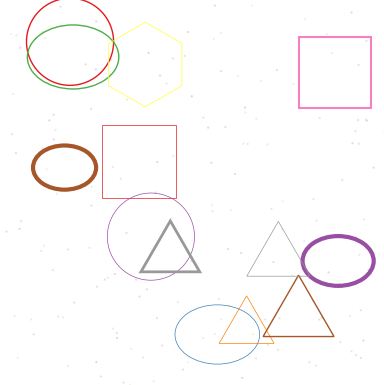[{"shape": "circle", "thickness": 1, "radius": 0.57, "center": [0.182, 0.891]}, {"shape": "square", "thickness": 0.5, "radius": 0.48, "center": [0.361, 0.58]}, {"shape": "oval", "thickness": 0.5, "radius": 0.55, "center": [0.564, 0.131]}, {"shape": "oval", "thickness": 1, "radius": 0.59, "center": [0.19, 0.852]}, {"shape": "oval", "thickness": 3, "radius": 0.46, "center": [0.878, 0.322]}, {"shape": "circle", "thickness": 0.5, "radius": 0.57, "center": [0.392, 0.385]}, {"shape": "triangle", "thickness": 0.5, "radius": 0.41, "center": [0.641, 0.149]}, {"shape": "hexagon", "thickness": 0.5, "radius": 0.55, "center": [0.377, 0.832]}, {"shape": "oval", "thickness": 3, "radius": 0.41, "center": [0.168, 0.565]}, {"shape": "triangle", "thickness": 1, "radius": 0.53, "center": [0.775, 0.179]}, {"shape": "square", "thickness": 1.5, "radius": 0.46, "center": [0.87, 0.811]}, {"shape": "triangle", "thickness": 0.5, "radius": 0.47, "center": [0.723, 0.33]}, {"shape": "triangle", "thickness": 2, "radius": 0.44, "center": [0.442, 0.338]}]